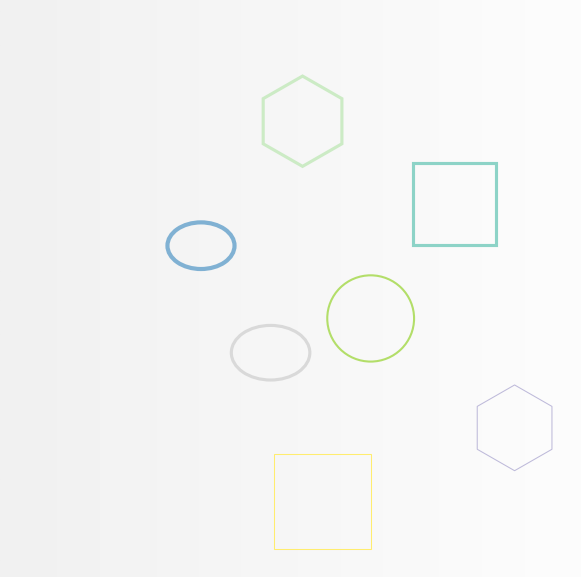[{"shape": "square", "thickness": 1.5, "radius": 0.36, "center": [0.782, 0.646]}, {"shape": "hexagon", "thickness": 0.5, "radius": 0.37, "center": [0.885, 0.258]}, {"shape": "oval", "thickness": 2, "radius": 0.29, "center": [0.346, 0.574]}, {"shape": "circle", "thickness": 1, "radius": 0.37, "center": [0.638, 0.448]}, {"shape": "oval", "thickness": 1.5, "radius": 0.34, "center": [0.466, 0.388]}, {"shape": "hexagon", "thickness": 1.5, "radius": 0.39, "center": [0.521, 0.789]}, {"shape": "square", "thickness": 0.5, "radius": 0.41, "center": [0.555, 0.131]}]